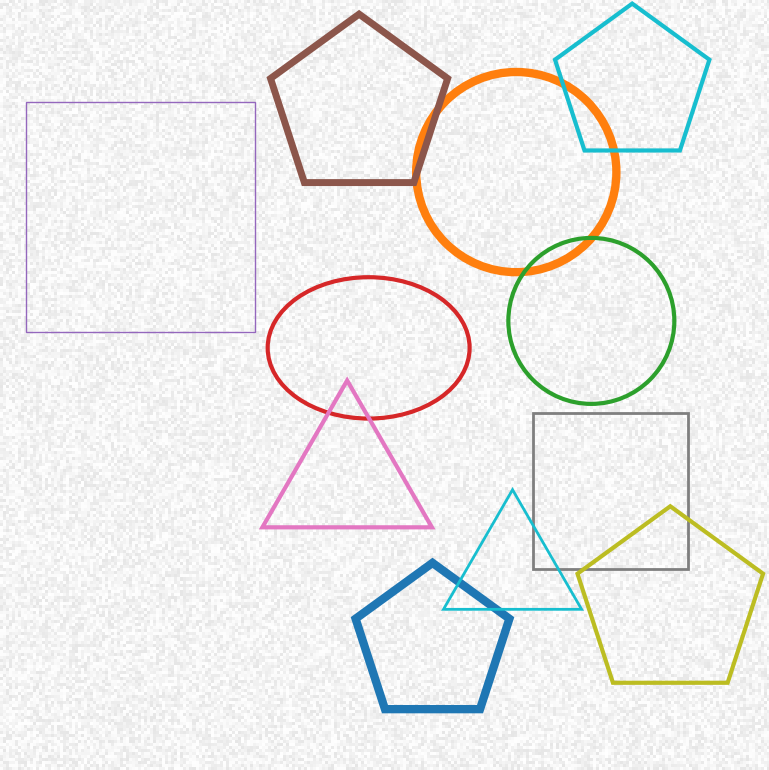[{"shape": "pentagon", "thickness": 3, "radius": 0.53, "center": [0.562, 0.164]}, {"shape": "circle", "thickness": 3, "radius": 0.65, "center": [0.67, 0.777]}, {"shape": "circle", "thickness": 1.5, "radius": 0.54, "center": [0.768, 0.583]}, {"shape": "oval", "thickness": 1.5, "radius": 0.66, "center": [0.479, 0.548]}, {"shape": "square", "thickness": 0.5, "radius": 0.75, "center": [0.182, 0.718]}, {"shape": "pentagon", "thickness": 2.5, "radius": 0.6, "center": [0.466, 0.861]}, {"shape": "triangle", "thickness": 1.5, "radius": 0.64, "center": [0.451, 0.379]}, {"shape": "square", "thickness": 1, "radius": 0.5, "center": [0.793, 0.362]}, {"shape": "pentagon", "thickness": 1.5, "radius": 0.63, "center": [0.87, 0.216]}, {"shape": "pentagon", "thickness": 1.5, "radius": 0.53, "center": [0.821, 0.89]}, {"shape": "triangle", "thickness": 1, "radius": 0.52, "center": [0.666, 0.26]}]